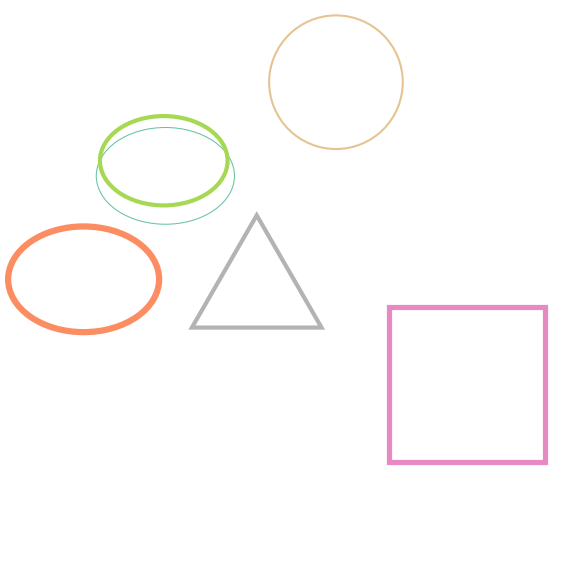[{"shape": "oval", "thickness": 0.5, "radius": 0.6, "center": [0.286, 0.695]}, {"shape": "oval", "thickness": 3, "radius": 0.65, "center": [0.145, 0.516]}, {"shape": "square", "thickness": 2.5, "radius": 0.67, "center": [0.809, 0.333]}, {"shape": "oval", "thickness": 2, "radius": 0.55, "center": [0.284, 0.721]}, {"shape": "circle", "thickness": 1, "radius": 0.58, "center": [0.582, 0.857]}, {"shape": "triangle", "thickness": 2, "radius": 0.65, "center": [0.445, 0.497]}]